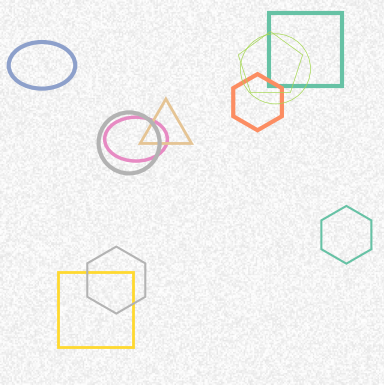[{"shape": "square", "thickness": 3, "radius": 0.48, "center": [0.794, 0.872]}, {"shape": "hexagon", "thickness": 1.5, "radius": 0.37, "center": [0.9, 0.39]}, {"shape": "hexagon", "thickness": 3, "radius": 0.36, "center": [0.669, 0.735]}, {"shape": "oval", "thickness": 3, "radius": 0.43, "center": [0.109, 0.83]}, {"shape": "oval", "thickness": 2.5, "radius": 0.41, "center": [0.353, 0.639]}, {"shape": "circle", "thickness": 0.5, "radius": 0.46, "center": [0.715, 0.821]}, {"shape": "pentagon", "thickness": 0.5, "radius": 0.44, "center": [0.702, 0.83]}, {"shape": "square", "thickness": 2, "radius": 0.49, "center": [0.249, 0.195]}, {"shape": "triangle", "thickness": 2, "radius": 0.39, "center": [0.431, 0.666]}, {"shape": "hexagon", "thickness": 1.5, "radius": 0.44, "center": [0.302, 0.273]}, {"shape": "circle", "thickness": 3, "radius": 0.4, "center": [0.335, 0.629]}]